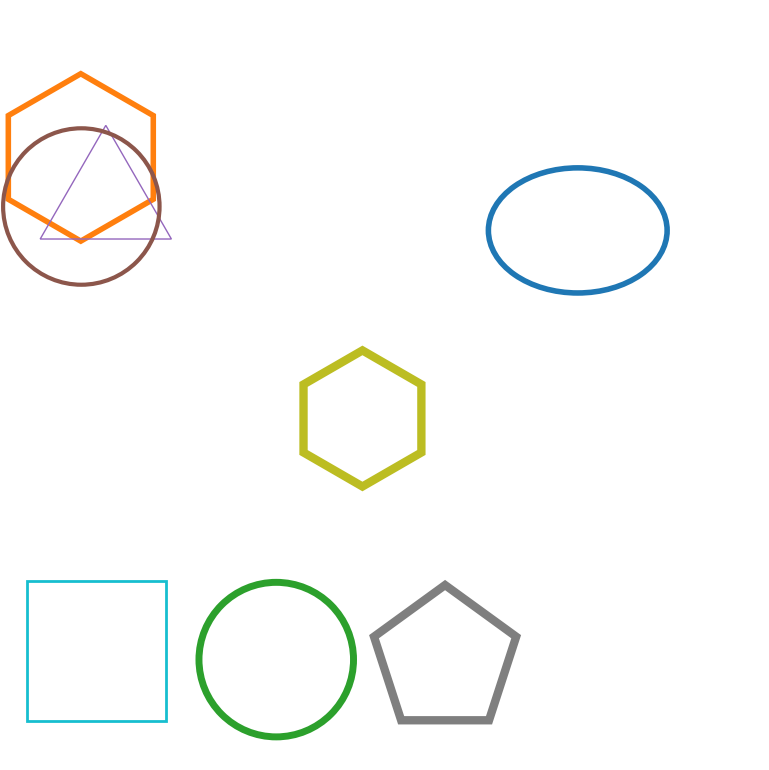[{"shape": "oval", "thickness": 2, "radius": 0.58, "center": [0.75, 0.701]}, {"shape": "hexagon", "thickness": 2, "radius": 0.54, "center": [0.105, 0.796]}, {"shape": "circle", "thickness": 2.5, "radius": 0.5, "center": [0.359, 0.143]}, {"shape": "triangle", "thickness": 0.5, "radius": 0.49, "center": [0.137, 0.739]}, {"shape": "circle", "thickness": 1.5, "radius": 0.51, "center": [0.106, 0.732]}, {"shape": "pentagon", "thickness": 3, "radius": 0.49, "center": [0.578, 0.143]}, {"shape": "hexagon", "thickness": 3, "radius": 0.44, "center": [0.471, 0.457]}, {"shape": "square", "thickness": 1, "radius": 0.45, "center": [0.126, 0.154]}]